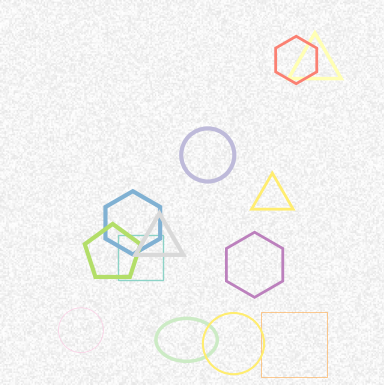[{"shape": "square", "thickness": 1, "radius": 0.29, "center": [0.366, 0.33]}, {"shape": "triangle", "thickness": 2.5, "radius": 0.4, "center": [0.818, 0.835]}, {"shape": "circle", "thickness": 3, "radius": 0.34, "center": [0.54, 0.598]}, {"shape": "hexagon", "thickness": 2, "radius": 0.31, "center": [0.769, 0.844]}, {"shape": "hexagon", "thickness": 3, "radius": 0.41, "center": [0.345, 0.421]}, {"shape": "square", "thickness": 0.5, "radius": 0.42, "center": [0.763, 0.106]}, {"shape": "pentagon", "thickness": 3, "radius": 0.38, "center": [0.293, 0.342]}, {"shape": "circle", "thickness": 0.5, "radius": 0.29, "center": [0.21, 0.142]}, {"shape": "triangle", "thickness": 3, "radius": 0.36, "center": [0.414, 0.374]}, {"shape": "hexagon", "thickness": 2, "radius": 0.42, "center": [0.661, 0.312]}, {"shape": "oval", "thickness": 2.5, "radius": 0.4, "center": [0.485, 0.117]}, {"shape": "circle", "thickness": 1.5, "radius": 0.4, "center": [0.607, 0.108]}, {"shape": "triangle", "thickness": 2, "radius": 0.31, "center": [0.707, 0.488]}]